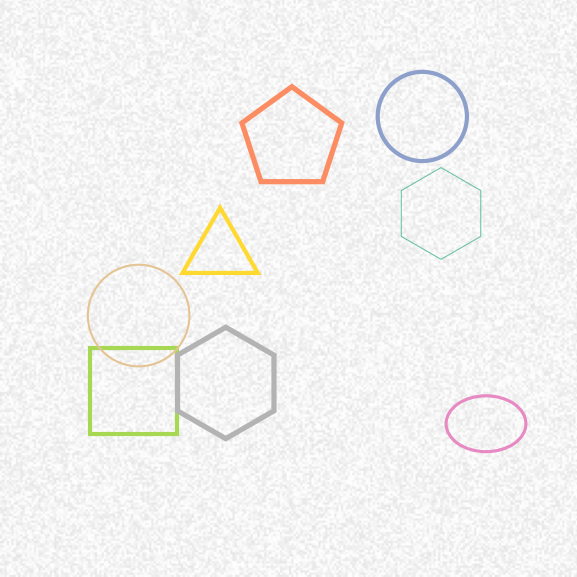[{"shape": "hexagon", "thickness": 0.5, "radius": 0.4, "center": [0.764, 0.63]}, {"shape": "pentagon", "thickness": 2.5, "radius": 0.45, "center": [0.505, 0.758]}, {"shape": "circle", "thickness": 2, "radius": 0.39, "center": [0.731, 0.797]}, {"shape": "oval", "thickness": 1.5, "radius": 0.35, "center": [0.842, 0.265]}, {"shape": "square", "thickness": 2, "radius": 0.37, "center": [0.231, 0.322]}, {"shape": "triangle", "thickness": 2, "radius": 0.38, "center": [0.381, 0.564]}, {"shape": "circle", "thickness": 1, "radius": 0.44, "center": [0.24, 0.453]}, {"shape": "hexagon", "thickness": 2.5, "radius": 0.48, "center": [0.391, 0.336]}]